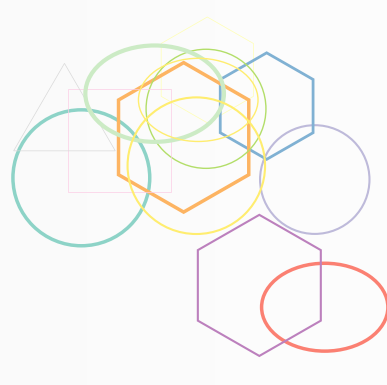[{"shape": "circle", "thickness": 2.5, "radius": 0.88, "center": [0.21, 0.538]}, {"shape": "hexagon", "thickness": 0.5, "radius": 0.69, "center": [0.535, 0.818]}, {"shape": "circle", "thickness": 1.5, "radius": 0.71, "center": [0.812, 0.534]}, {"shape": "oval", "thickness": 2.5, "radius": 0.81, "center": [0.838, 0.202]}, {"shape": "hexagon", "thickness": 2, "radius": 0.69, "center": [0.688, 0.724]}, {"shape": "hexagon", "thickness": 2.5, "radius": 0.97, "center": [0.474, 0.643]}, {"shape": "circle", "thickness": 1, "radius": 0.77, "center": [0.532, 0.717]}, {"shape": "square", "thickness": 0.5, "radius": 0.67, "center": [0.309, 0.636]}, {"shape": "triangle", "thickness": 0.5, "radius": 0.76, "center": [0.166, 0.684]}, {"shape": "hexagon", "thickness": 1.5, "radius": 0.92, "center": [0.669, 0.259]}, {"shape": "oval", "thickness": 3, "radius": 0.89, "center": [0.399, 0.757]}, {"shape": "circle", "thickness": 1.5, "radius": 0.89, "center": [0.507, 0.57]}, {"shape": "oval", "thickness": 1, "radius": 0.77, "center": [0.512, 0.741]}]